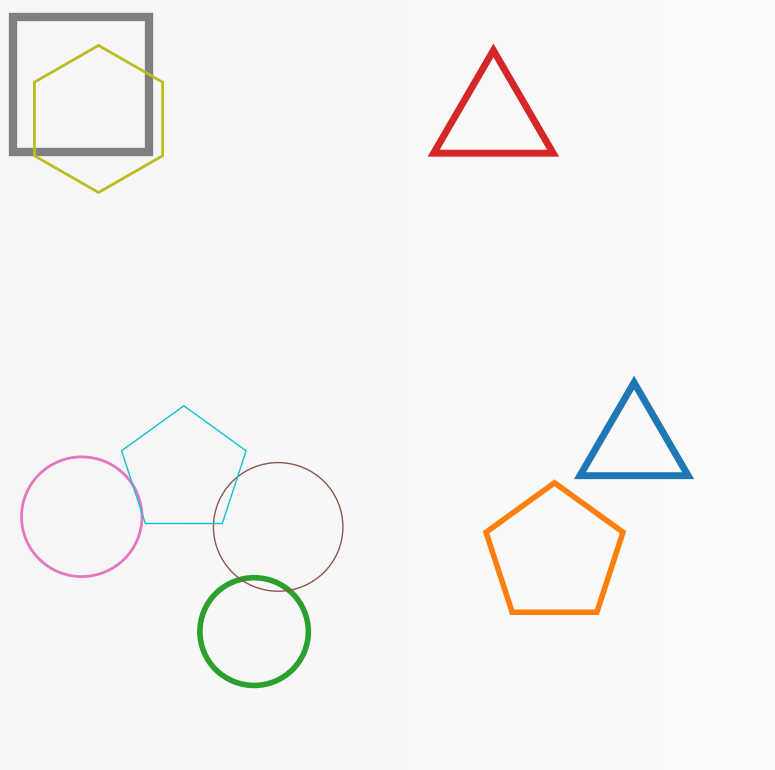[{"shape": "triangle", "thickness": 2.5, "radius": 0.4, "center": [0.818, 0.423]}, {"shape": "pentagon", "thickness": 2, "radius": 0.46, "center": [0.716, 0.28]}, {"shape": "circle", "thickness": 2, "radius": 0.35, "center": [0.328, 0.18]}, {"shape": "triangle", "thickness": 2.5, "radius": 0.45, "center": [0.637, 0.846]}, {"shape": "circle", "thickness": 0.5, "radius": 0.42, "center": [0.359, 0.316]}, {"shape": "circle", "thickness": 1, "radius": 0.39, "center": [0.105, 0.329]}, {"shape": "square", "thickness": 3, "radius": 0.44, "center": [0.105, 0.89]}, {"shape": "hexagon", "thickness": 1, "radius": 0.48, "center": [0.127, 0.845]}, {"shape": "pentagon", "thickness": 0.5, "radius": 0.42, "center": [0.237, 0.388]}]